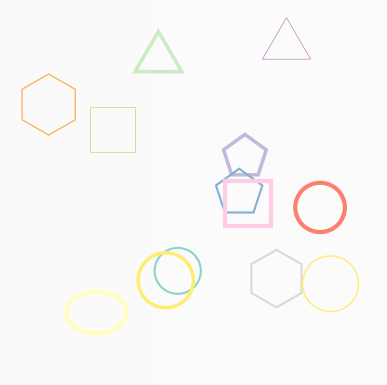[{"shape": "circle", "thickness": 1.5, "radius": 0.3, "center": [0.459, 0.296]}, {"shape": "oval", "thickness": 2.5, "radius": 0.39, "center": [0.249, 0.188]}, {"shape": "pentagon", "thickness": 2.5, "radius": 0.29, "center": [0.632, 0.593]}, {"shape": "circle", "thickness": 3, "radius": 0.32, "center": [0.826, 0.461]}, {"shape": "pentagon", "thickness": 1.5, "radius": 0.31, "center": [0.617, 0.499]}, {"shape": "hexagon", "thickness": 1, "radius": 0.4, "center": [0.126, 0.728]}, {"shape": "square", "thickness": 0.5, "radius": 0.29, "center": [0.291, 0.664]}, {"shape": "square", "thickness": 3, "radius": 0.29, "center": [0.64, 0.472]}, {"shape": "hexagon", "thickness": 1.5, "radius": 0.37, "center": [0.713, 0.276]}, {"shape": "triangle", "thickness": 0.5, "radius": 0.36, "center": [0.739, 0.882]}, {"shape": "triangle", "thickness": 2.5, "radius": 0.35, "center": [0.409, 0.849]}, {"shape": "circle", "thickness": 1, "radius": 0.36, "center": [0.853, 0.263]}, {"shape": "circle", "thickness": 2.5, "radius": 0.36, "center": [0.428, 0.272]}]